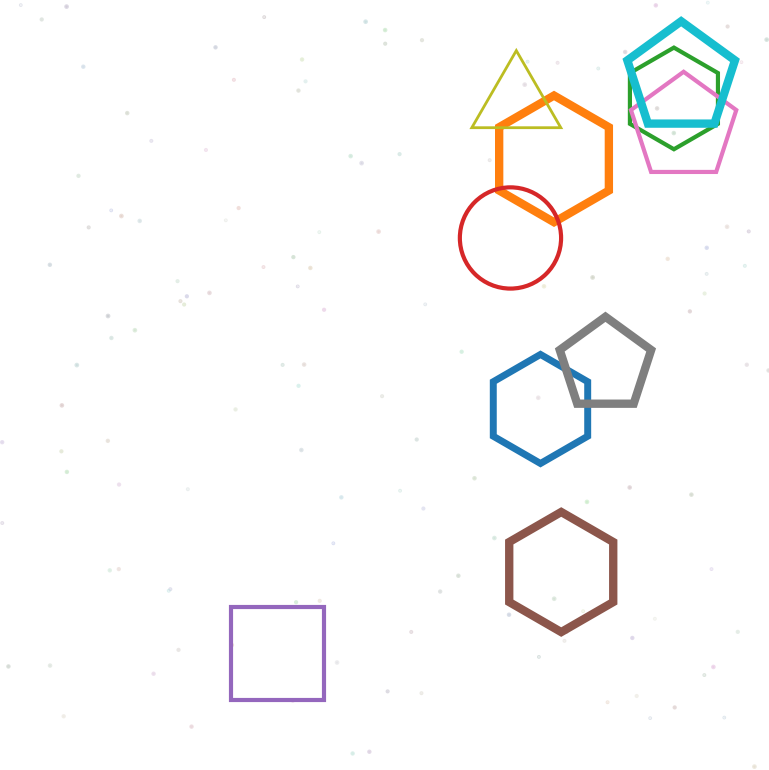[{"shape": "hexagon", "thickness": 2.5, "radius": 0.35, "center": [0.702, 0.469]}, {"shape": "hexagon", "thickness": 3, "radius": 0.41, "center": [0.72, 0.794]}, {"shape": "hexagon", "thickness": 1.5, "radius": 0.33, "center": [0.875, 0.872]}, {"shape": "circle", "thickness": 1.5, "radius": 0.33, "center": [0.663, 0.691]}, {"shape": "square", "thickness": 1.5, "radius": 0.3, "center": [0.36, 0.151]}, {"shape": "hexagon", "thickness": 3, "radius": 0.39, "center": [0.729, 0.257]}, {"shape": "pentagon", "thickness": 1.5, "radius": 0.36, "center": [0.888, 0.835]}, {"shape": "pentagon", "thickness": 3, "radius": 0.31, "center": [0.786, 0.526]}, {"shape": "triangle", "thickness": 1, "radius": 0.33, "center": [0.671, 0.868]}, {"shape": "pentagon", "thickness": 3, "radius": 0.37, "center": [0.885, 0.899]}]